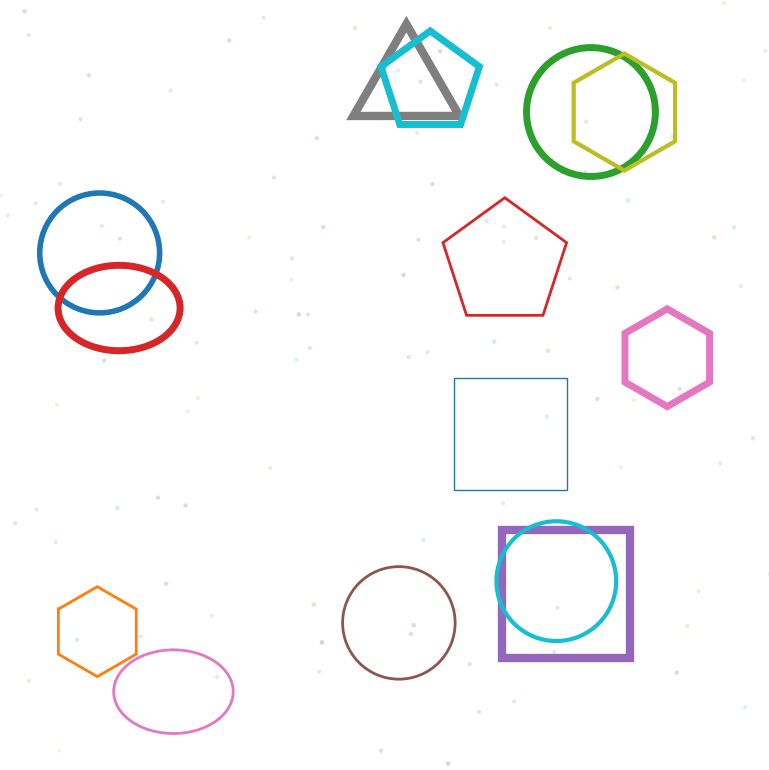[{"shape": "square", "thickness": 0.5, "radius": 0.37, "center": [0.663, 0.436]}, {"shape": "circle", "thickness": 2, "radius": 0.39, "center": [0.129, 0.672]}, {"shape": "hexagon", "thickness": 1, "radius": 0.29, "center": [0.126, 0.18]}, {"shape": "circle", "thickness": 2.5, "radius": 0.42, "center": [0.767, 0.855]}, {"shape": "oval", "thickness": 2.5, "radius": 0.4, "center": [0.155, 0.6]}, {"shape": "pentagon", "thickness": 1, "radius": 0.42, "center": [0.656, 0.659]}, {"shape": "square", "thickness": 3, "radius": 0.42, "center": [0.735, 0.229]}, {"shape": "circle", "thickness": 1, "radius": 0.37, "center": [0.518, 0.191]}, {"shape": "hexagon", "thickness": 2.5, "radius": 0.32, "center": [0.867, 0.535]}, {"shape": "oval", "thickness": 1, "radius": 0.39, "center": [0.225, 0.102]}, {"shape": "triangle", "thickness": 3, "radius": 0.4, "center": [0.528, 0.889]}, {"shape": "hexagon", "thickness": 1.5, "radius": 0.38, "center": [0.811, 0.854]}, {"shape": "pentagon", "thickness": 2.5, "radius": 0.34, "center": [0.559, 0.893]}, {"shape": "circle", "thickness": 1.5, "radius": 0.39, "center": [0.722, 0.245]}]